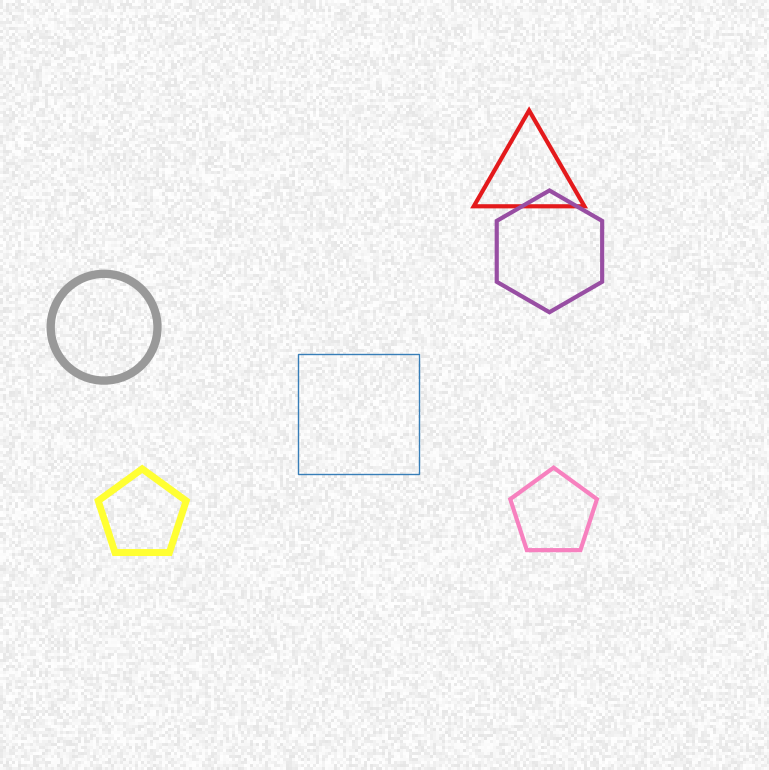[{"shape": "triangle", "thickness": 1.5, "radius": 0.41, "center": [0.687, 0.774]}, {"shape": "square", "thickness": 0.5, "radius": 0.39, "center": [0.466, 0.462]}, {"shape": "hexagon", "thickness": 1.5, "radius": 0.4, "center": [0.714, 0.674]}, {"shape": "pentagon", "thickness": 2.5, "radius": 0.3, "center": [0.185, 0.331]}, {"shape": "pentagon", "thickness": 1.5, "radius": 0.3, "center": [0.719, 0.333]}, {"shape": "circle", "thickness": 3, "radius": 0.35, "center": [0.135, 0.575]}]